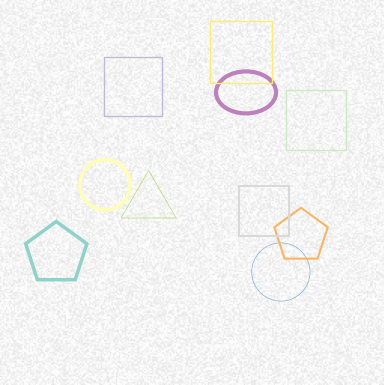[{"shape": "pentagon", "thickness": 2.5, "radius": 0.42, "center": [0.146, 0.341]}, {"shape": "circle", "thickness": 2.5, "radius": 0.33, "center": [0.273, 0.52]}, {"shape": "square", "thickness": 1, "radius": 0.38, "center": [0.345, 0.776]}, {"shape": "circle", "thickness": 0.5, "radius": 0.38, "center": [0.73, 0.294]}, {"shape": "pentagon", "thickness": 1.5, "radius": 0.36, "center": [0.782, 0.387]}, {"shape": "triangle", "thickness": 0.5, "radius": 0.41, "center": [0.386, 0.475]}, {"shape": "square", "thickness": 1.5, "radius": 0.33, "center": [0.685, 0.453]}, {"shape": "oval", "thickness": 3, "radius": 0.39, "center": [0.639, 0.76]}, {"shape": "square", "thickness": 1, "radius": 0.39, "center": [0.822, 0.689]}, {"shape": "square", "thickness": 1, "radius": 0.4, "center": [0.625, 0.865]}]